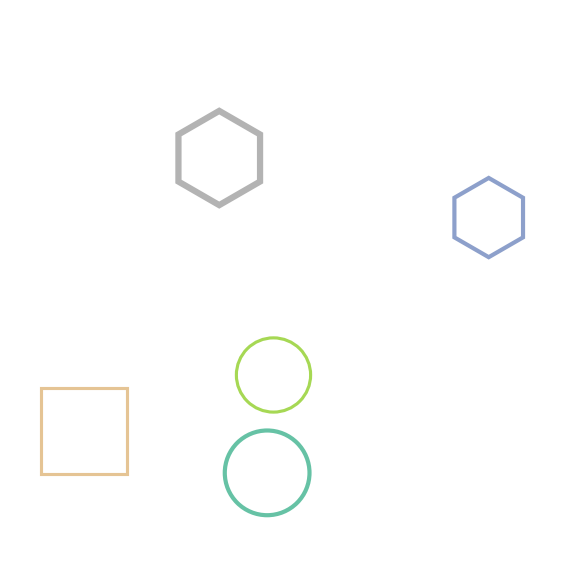[{"shape": "circle", "thickness": 2, "radius": 0.37, "center": [0.463, 0.18]}, {"shape": "hexagon", "thickness": 2, "radius": 0.34, "center": [0.846, 0.622]}, {"shape": "circle", "thickness": 1.5, "radius": 0.32, "center": [0.474, 0.35]}, {"shape": "square", "thickness": 1.5, "radius": 0.37, "center": [0.146, 0.253]}, {"shape": "hexagon", "thickness": 3, "radius": 0.41, "center": [0.38, 0.726]}]